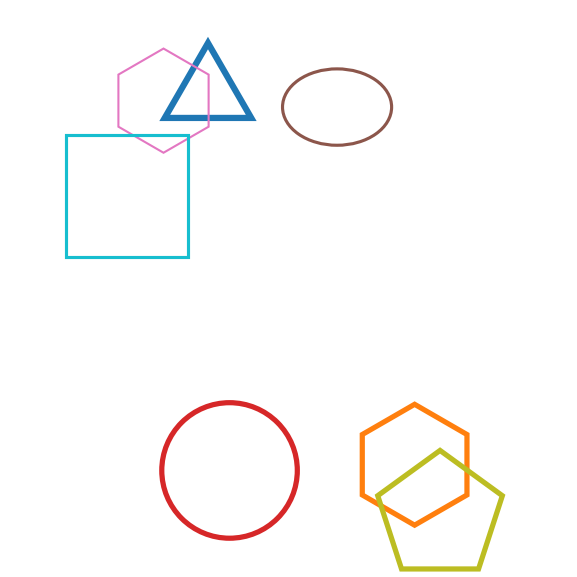[{"shape": "triangle", "thickness": 3, "radius": 0.43, "center": [0.36, 0.838]}, {"shape": "hexagon", "thickness": 2.5, "radius": 0.52, "center": [0.718, 0.194]}, {"shape": "circle", "thickness": 2.5, "radius": 0.59, "center": [0.397, 0.184]}, {"shape": "oval", "thickness": 1.5, "radius": 0.47, "center": [0.584, 0.814]}, {"shape": "hexagon", "thickness": 1, "radius": 0.45, "center": [0.283, 0.825]}, {"shape": "pentagon", "thickness": 2.5, "radius": 0.57, "center": [0.762, 0.106]}, {"shape": "square", "thickness": 1.5, "radius": 0.53, "center": [0.22, 0.659]}]